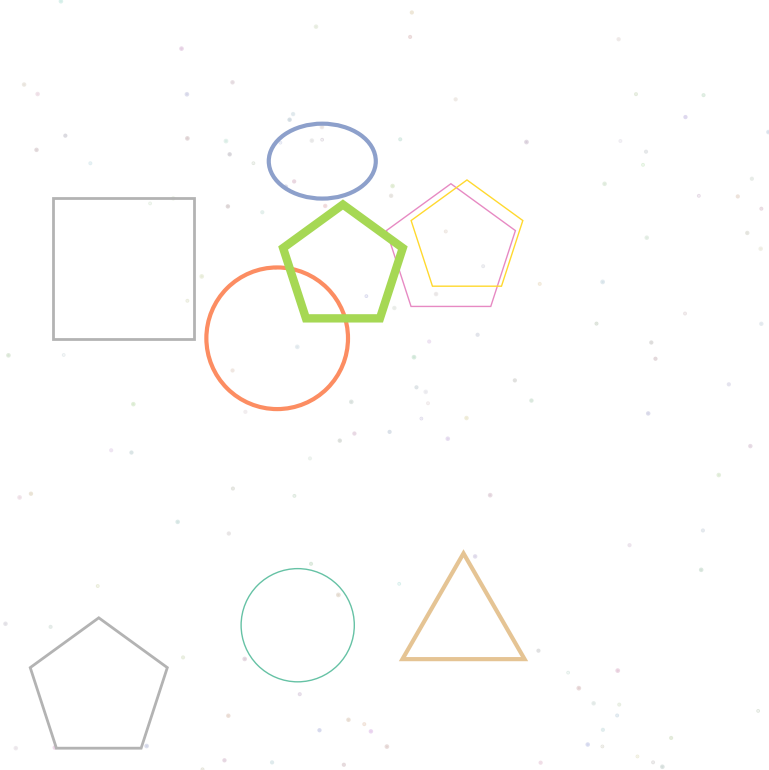[{"shape": "circle", "thickness": 0.5, "radius": 0.37, "center": [0.387, 0.188]}, {"shape": "circle", "thickness": 1.5, "radius": 0.46, "center": [0.36, 0.561]}, {"shape": "oval", "thickness": 1.5, "radius": 0.35, "center": [0.419, 0.791]}, {"shape": "pentagon", "thickness": 0.5, "radius": 0.44, "center": [0.586, 0.673]}, {"shape": "pentagon", "thickness": 3, "radius": 0.41, "center": [0.445, 0.653]}, {"shape": "pentagon", "thickness": 0.5, "radius": 0.38, "center": [0.606, 0.69]}, {"shape": "triangle", "thickness": 1.5, "radius": 0.46, "center": [0.602, 0.19]}, {"shape": "square", "thickness": 1, "radius": 0.46, "center": [0.16, 0.652]}, {"shape": "pentagon", "thickness": 1, "radius": 0.47, "center": [0.128, 0.104]}]